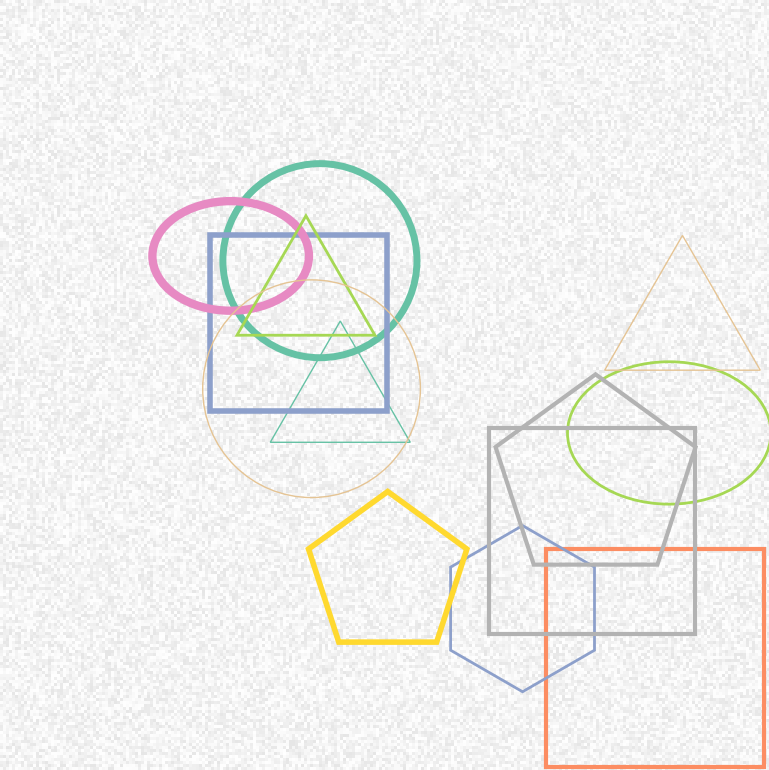[{"shape": "triangle", "thickness": 0.5, "radius": 0.52, "center": [0.442, 0.478]}, {"shape": "circle", "thickness": 2.5, "radius": 0.63, "center": [0.415, 0.661]}, {"shape": "square", "thickness": 1.5, "radius": 0.71, "center": [0.851, 0.145]}, {"shape": "square", "thickness": 2, "radius": 0.57, "center": [0.388, 0.581]}, {"shape": "hexagon", "thickness": 1, "radius": 0.54, "center": [0.679, 0.21]}, {"shape": "oval", "thickness": 3, "radius": 0.51, "center": [0.3, 0.668]}, {"shape": "triangle", "thickness": 1, "radius": 0.52, "center": [0.397, 0.616]}, {"shape": "oval", "thickness": 1, "radius": 0.66, "center": [0.869, 0.438]}, {"shape": "pentagon", "thickness": 2, "radius": 0.54, "center": [0.504, 0.254]}, {"shape": "triangle", "thickness": 0.5, "radius": 0.58, "center": [0.886, 0.578]}, {"shape": "circle", "thickness": 0.5, "radius": 0.71, "center": [0.405, 0.495]}, {"shape": "square", "thickness": 1.5, "radius": 0.67, "center": [0.769, 0.31]}, {"shape": "pentagon", "thickness": 1.5, "radius": 0.68, "center": [0.773, 0.377]}]